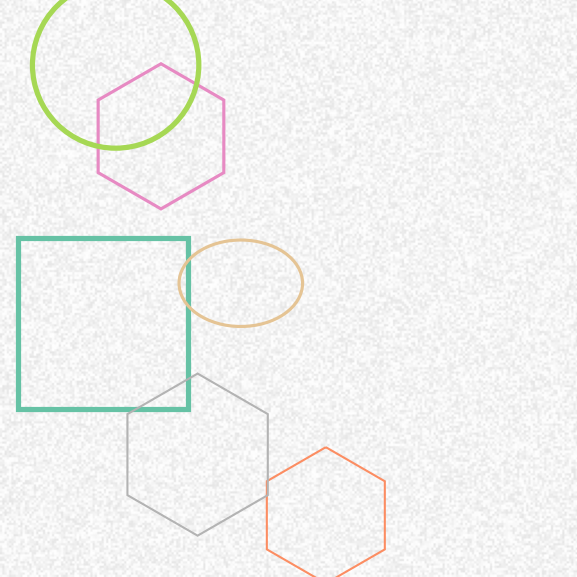[{"shape": "square", "thickness": 2.5, "radius": 0.74, "center": [0.178, 0.439]}, {"shape": "hexagon", "thickness": 1, "radius": 0.59, "center": [0.564, 0.107]}, {"shape": "hexagon", "thickness": 1.5, "radius": 0.63, "center": [0.279, 0.763]}, {"shape": "circle", "thickness": 2.5, "radius": 0.72, "center": [0.2, 0.887]}, {"shape": "oval", "thickness": 1.5, "radius": 0.53, "center": [0.417, 0.509]}, {"shape": "hexagon", "thickness": 1, "radius": 0.7, "center": [0.342, 0.212]}]